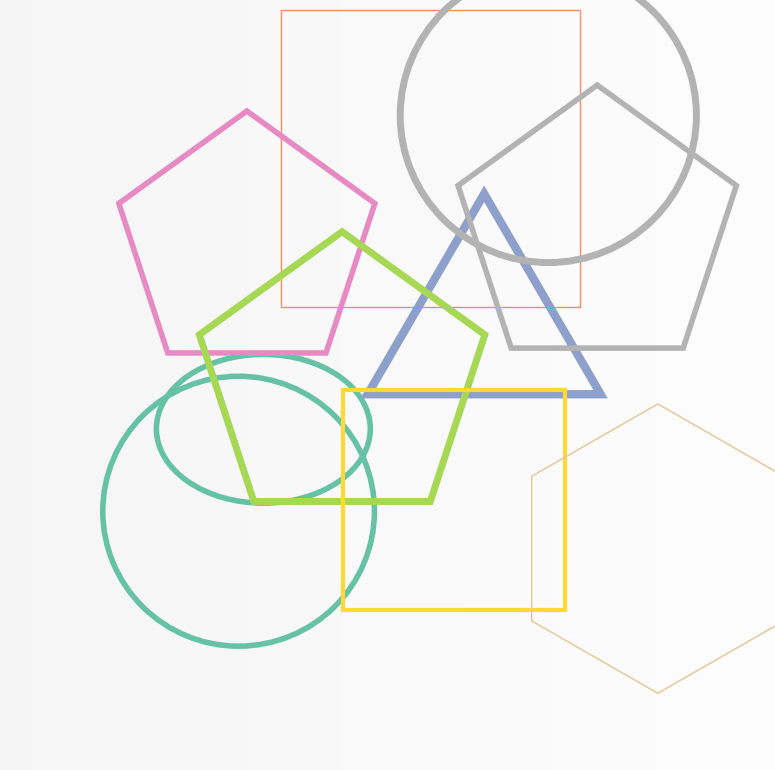[{"shape": "oval", "thickness": 2, "radius": 0.69, "center": [0.34, 0.443]}, {"shape": "circle", "thickness": 2, "radius": 0.88, "center": [0.308, 0.336]}, {"shape": "square", "thickness": 0.5, "radius": 0.97, "center": [0.555, 0.794]}, {"shape": "triangle", "thickness": 3, "radius": 0.87, "center": [0.625, 0.575]}, {"shape": "pentagon", "thickness": 2, "radius": 0.87, "center": [0.319, 0.682]}, {"shape": "pentagon", "thickness": 2.5, "radius": 0.97, "center": [0.441, 0.505]}, {"shape": "square", "thickness": 1.5, "radius": 0.71, "center": [0.586, 0.351]}, {"shape": "hexagon", "thickness": 0.5, "radius": 0.94, "center": [0.849, 0.288]}, {"shape": "pentagon", "thickness": 2, "radius": 0.94, "center": [0.771, 0.701]}, {"shape": "circle", "thickness": 2.5, "radius": 0.96, "center": [0.708, 0.85]}]